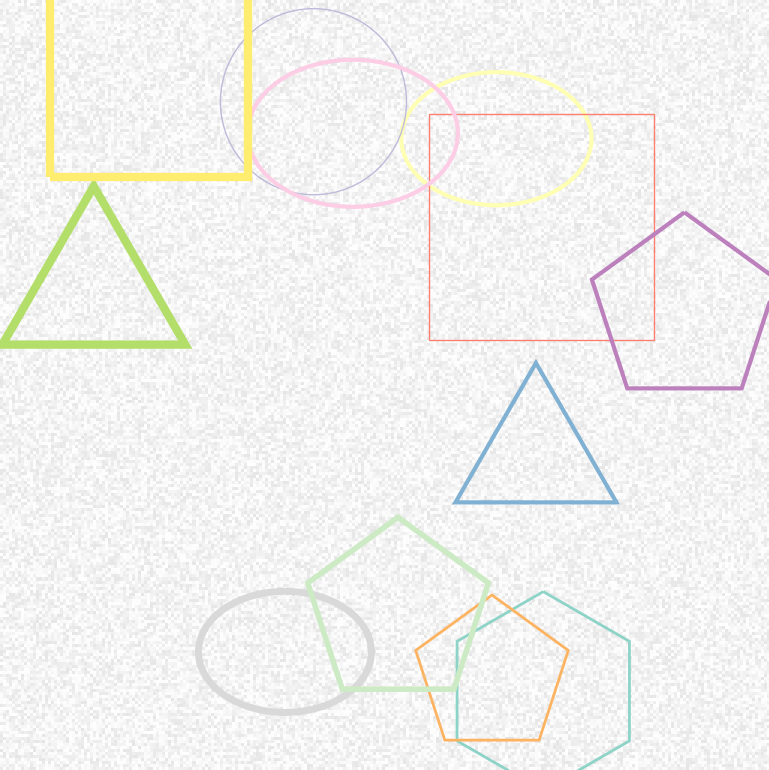[{"shape": "hexagon", "thickness": 1, "radius": 0.65, "center": [0.706, 0.102]}, {"shape": "oval", "thickness": 1.5, "radius": 0.62, "center": [0.645, 0.82]}, {"shape": "circle", "thickness": 0.5, "radius": 0.6, "center": [0.407, 0.868]}, {"shape": "square", "thickness": 0.5, "radius": 0.73, "center": [0.703, 0.705]}, {"shape": "triangle", "thickness": 1.5, "radius": 0.6, "center": [0.696, 0.408]}, {"shape": "pentagon", "thickness": 1, "radius": 0.52, "center": [0.639, 0.123]}, {"shape": "triangle", "thickness": 3, "radius": 0.69, "center": [0.122, 0.621]}, {"shape": "oval", "thickness": 1.5, "radius": 0.68, "center": [0.458, 0.827]}, {"shape": "oval", "thickness": 2.5, "radius": 0.56, "center": [0.37, 0.153]}, {"shape": "pentagon", "thickness": 1.5, "radius": 0.63, "center": [0.889, 0.598]}, {"shape": "pentagon", "thickness": 2, "radius": 0.62, "center": [0.517, 0.205]}, {"shape": "square", "thickness": 3, "radius": 0.64, "center": [0.194, 0.898]}]